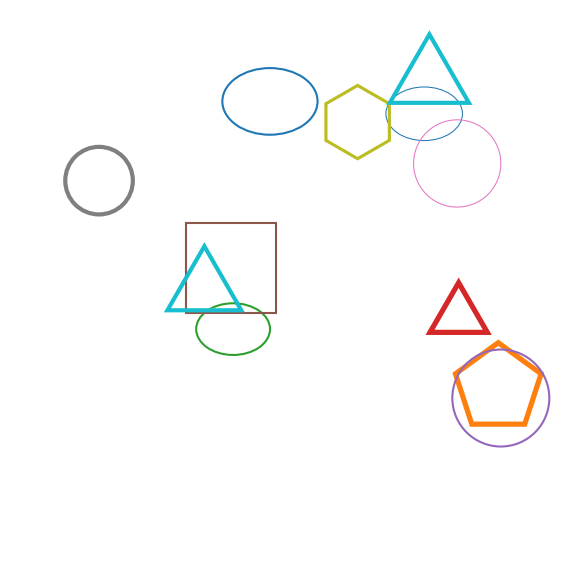[{"shape": "oval", "thickness": 0.5, "radius": 0.33, "center": [0.735, 0.802]}, {"shape": "oval", "thickness": 1, "radius": 0.41, "center": [0.467, 0.824]}, {"shape": "pentagon", "thickness": 2.5, "radius": 0.39, "center": [0.863, 0.328]}, {"shape": "oval", "thickness": 1, "radius": 0.32, "center": [0.404, 0.429]}, {"shape": "triangle", "thickness": 2.5, "radius": 0.29, "center": [0.794, 0.452]}, {"shape": "circle", "thickness": 1, "radius": 0.42, "center": [0.867, 0.31]}, {"shape": "square", "thickness": 1, "radius": 0.39, "center": [0.4, 0.534]}, {"shape": "circle", "thickness": 0.5, "radius": 0.38, "center": [0.792, 0.716]}, {"shape": "circle", "thickness": 2, "radius": 0.29, "center": [0.172, 0.686]}, {"shape": "hexagon", "thickness": 1.5, "radius": 0.32, "center": [0.619, 0.788]}, {"shape": "triangle", "thickness": 2, "radius": 0.4, "center": [0.744, 0.861]}, {"shape": "triangle", "thickness": 2, "radius": 0.37, "center": [0.354, 0.499]}]